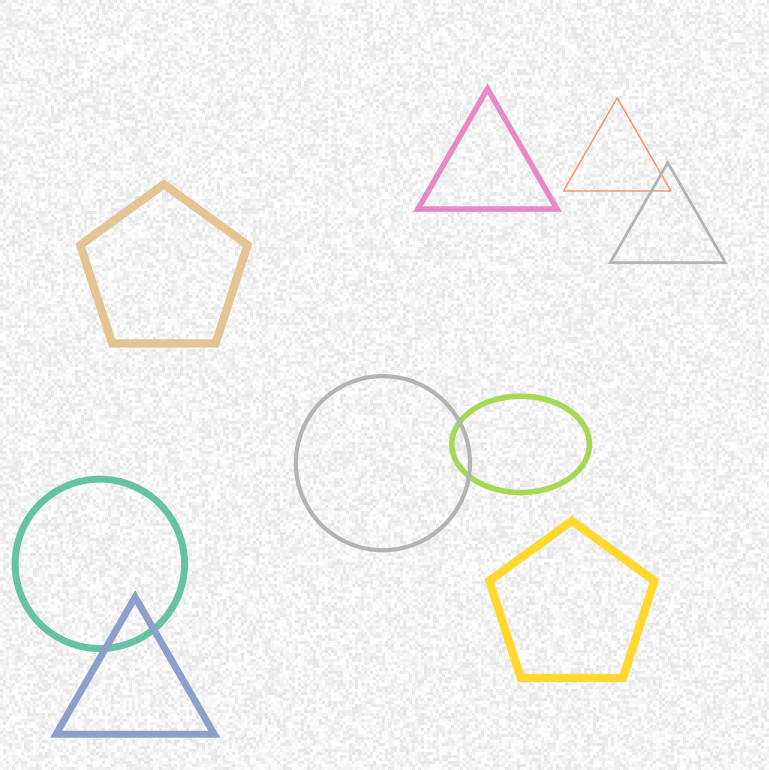[{"shape": "circle", "thickness": 2.5, "radius": 0.55, "center": [0.13, 0.268]}, {"shape": "triangle", "thickness": 0.5, "radius": 0.4, "center": [0.802, 0.792]}, {"shape": "triangle", "thickness": 2.5, "radius": 0.59, "center": [0.176, 0.106]}, {"shape": "triangle", "thickness": 2, "radius": 0.52, "center": [0.633, 0.781]}, {"shape": "oval", "thickness": 2, "radius": 0.45, "center": [0.676, 0.423]}, {"shape": "pentagon", "thickness": 3, "radius": 0.56, "center": [0.743, 0.211]}, {"shape": "pentagon", "thickness": 3, "radius": 0.57, "center": [0.213, 0.646]}, {"shape": "circle", "thickness": 1.5, "radius": 0.57, "center": [0.497, 0.398]}, {"shape": "triangle", "thickness": 1, "radius": 0.43, "center": [0.867, 0.702]}]